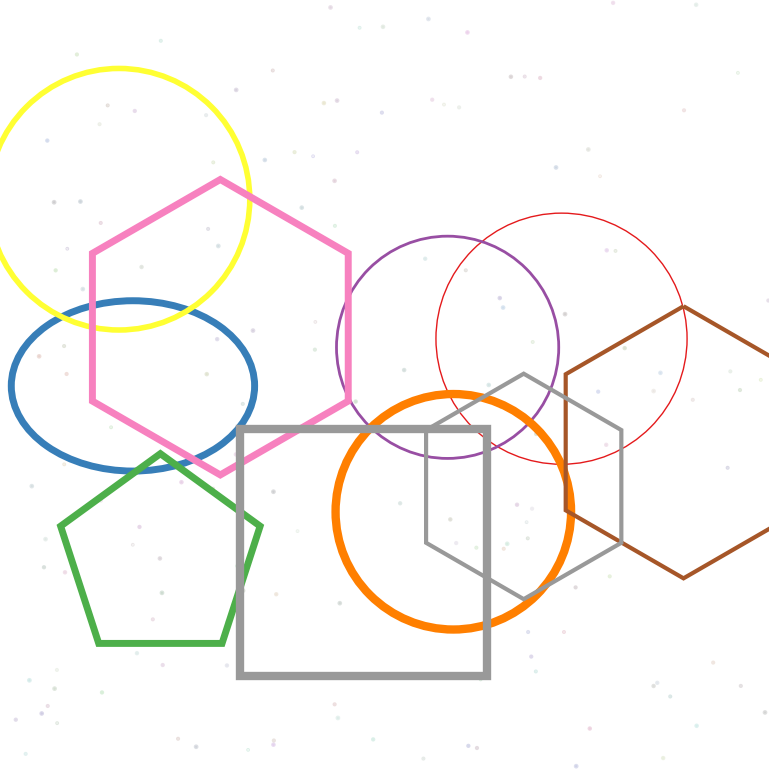[{"shape": "circle", "thickness": 0.5, "radius": 0.82, "center": [0.729, 0.56]}, {"shape": "oval", "thickness": 2.5, "radius": 0.79, "center": [0.173, 0.499]}, {"shape": "pentagon", "thickness": 2.5, "radius": 0.68, "center": [0.208, 0.275]}, {"shape": "circle", "thickness": 1, "radius": 0.72, "center": [0.581, 0.549]}, {"shape": "circle", "thickness": 3, "radius": 0.76, "center": [0.589, 0.335]}, {"shape": "circle", "thickness": 2, "radius": 0.85, "center": [0.155, 0.741]}, {"shape": "hexagon", "thickness": 1.5, "radius": 0.88, "center": [0.888, 0.426]}, {"shape": "hexagon", "thickness": 2.5, "radius": 0.96, "center": [0.286, 0.575]}, {"shape": "square", "thickness": 3, "radius": 0.8, "center": [0.472, 0.282]}, {"shape": "hexagon", "thickness": 1.5, "radius": 0.73, "center": [0.68, 0.368]}]